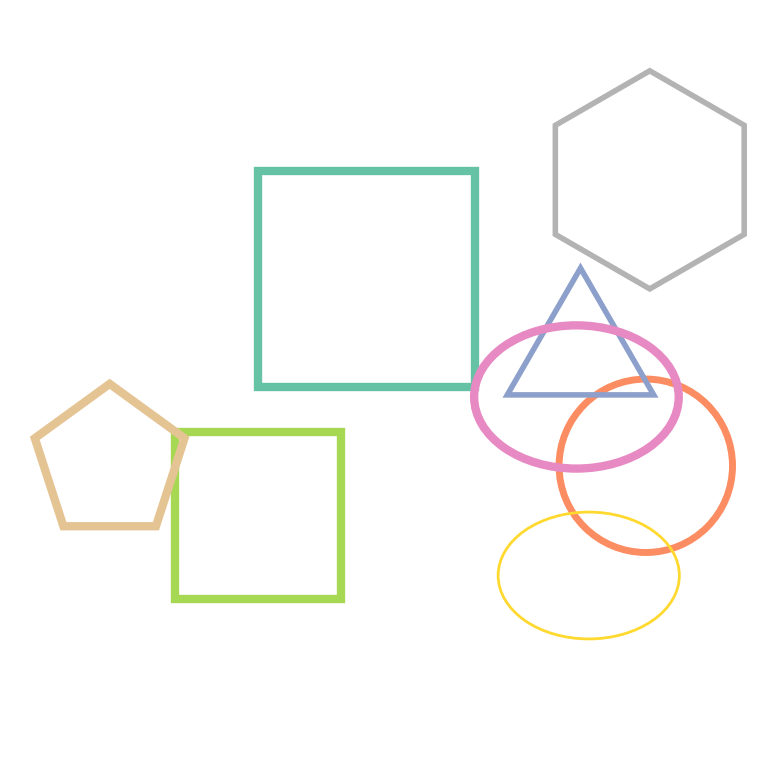[{"shape": "square", "thickness": 3, "radius": 0.7, "center": [0.476, 0.638]}, {"shape": "circle", "thickness": 2.5, "radius": 0.56, "center": [0.839, 0.395]}, {"shape": "triangle", "thickness": 2, "radius": 0.55, "center": [0.754, 0.542]}, {"shape": "oval", "thickness": 3, "radius": 0.66, "center": [0.749, 0.484]}, {"shape": "square", "thickness": 3, "radius": 0.54, "center": [0.335, 0.33]}, {"shape": "oval", "thickness": 1, "radius": 0.59, "center": [0.765, 0.253]}, {"shape": "pentagon", "thickness": 3, "radius": 0.51, "center": [0.142, 0.399]}, {"shape": "hexagon", "thickness": 2, "radius": 0.71, "center": [0.844, 0.766]}]